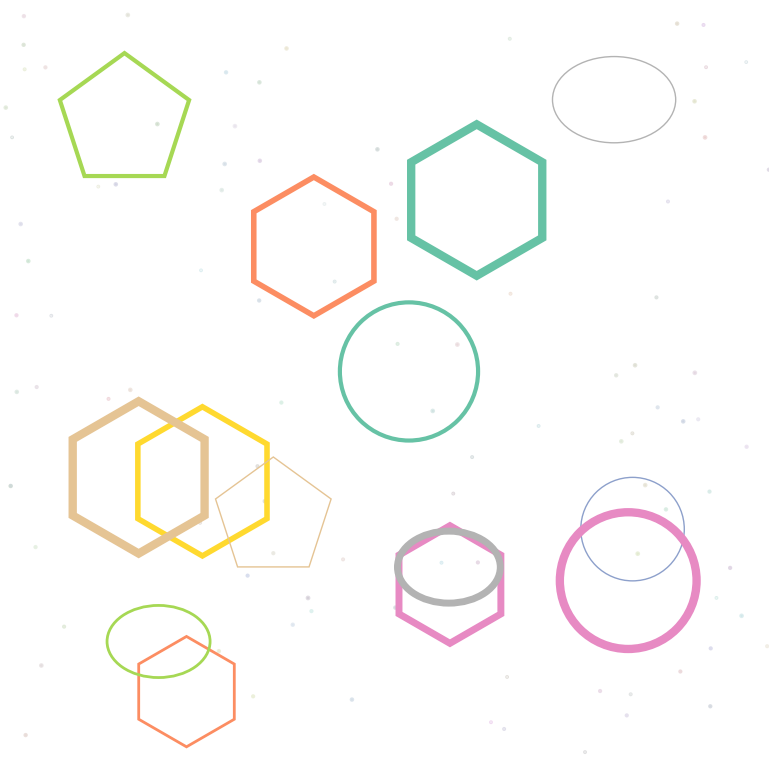[{"shape": "hexagon", "thickness": 3, "radius": 0.49, "center": [0.619, 0.74]}, {"shape": "circle", "thickness": 1.5, "radius": 0.45, "center": [0.531, 0.518]}, {"shape": "hexagon", "thickness": 2, "radius": 0.45, "center": [0.408, 0.68]}, {"shape": "hexagon", "thickness": 1, "radius": 0.36, "center": [0.242, 0.102]}, {"shape": "circle", "thickness": 0.5, "radius": 0.34, "center": [0.821, 0.313]}, {"shape": "hexagon", "thickness": 2.5, "radius": 0.38, "center": [0.584, 0.241]}, {"shape": "circle", "thickness": 3, "radius": 0.44, "center": [0.816, 0.246]}, {"shape": "pentagon", "thickness": 1.5, "radius": 0.44, "center": [0.162, 0.843]}, {"shape": "oval", "thickness": 1, "radius": 0.33, "center": [0.206, 0.167]}, {"shape": "hexagon", "thickness": 2, "radius": 0.48, "center": [0.263, 0.375]}, {"shape": "pentagon", "thickness": 0.5, "radius": 0.39, "center": [0.355, 0.328]}, {"shape": "hexagon", "thickness": 3, "radius": 0.49, "center": [0.18, 0.38]}, {"shape": "oval", "thickness": 2.5, "radius": 0.33, "center": [0.583, 0.263]}, {"shape": "oval", "thickness": 0.5, "radius": 0.4, "center": [0.798, 0.871]}]